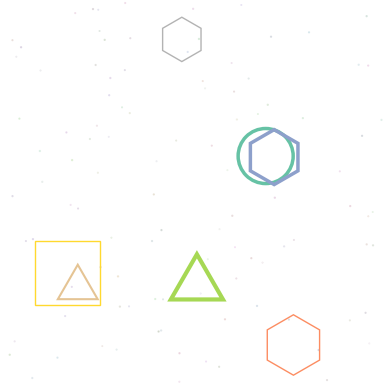[{"shape": "circle", "thickness": 2.5, "radius": 0.36, "center": [0.69, 0.595]}, {"shape": "hexagon", "thickness": 1, "radius": 0.39, "center": [0.762, 0.104]}, {"shape": "hexagon", "thickness": 2.5, "radius": 0.36, "center": [0.712, 0.592]}, {"shape": "triangle", "thickness": 3, "radius": 0.39, "center": [0.511, 0.261]}, {"shape": "square", "thickness": 1, "radius": 0.42, "center": [0.176, 0.291]}, {"shape": "triangle", "thickness": 1.5, "radius": 0.3, "center": [0.202, 0.253]}, {"shape": "hexagon", "thickness": 1, "radius": 0.29, "center": [0.472, 0.898]}]